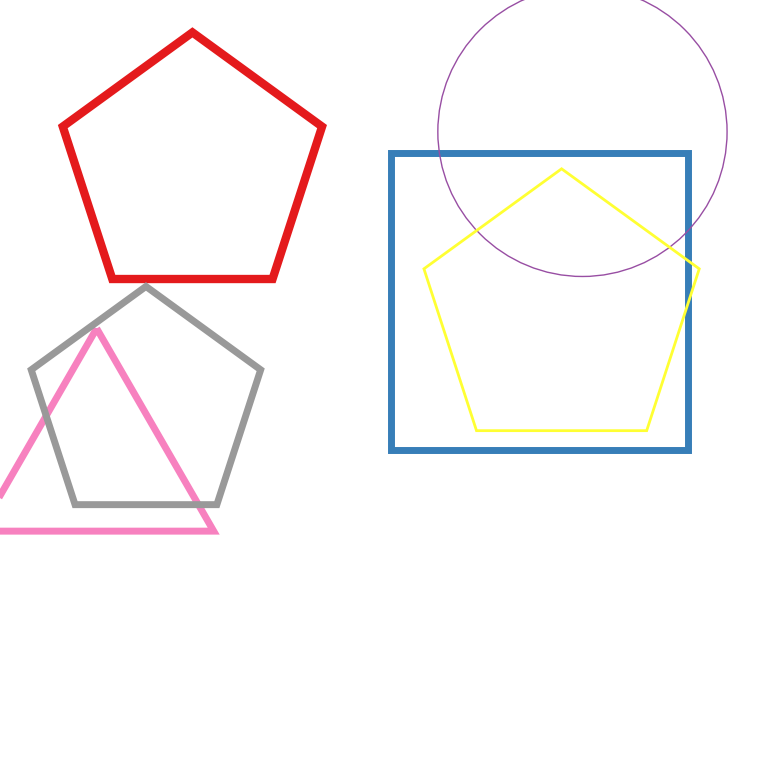[{"shape": "pentagon", "thickness": 3, "radius": 0.89, "center": [0.25, 0.781]}, {"shape": "square", "thickness": 2.5, "radius": 0.96, "center": [0.7, 0.608]}, {"shape": "circle", "thickness": 0.5, "radius": 0.94, "center": [0.756, 0.829]}, {"shape": "pentagon", "thickness": 1, "radius": 0.94, "center": [0.729, 0.593]}, {"shape": "triangle", "thickness": 2.5, "radius": 0.88, "center": [0.126, 0.398]}, {"shape": "pentagon", "thickness": 2.5, "radius": 0.78, "center": [0.19, 0.471]}]